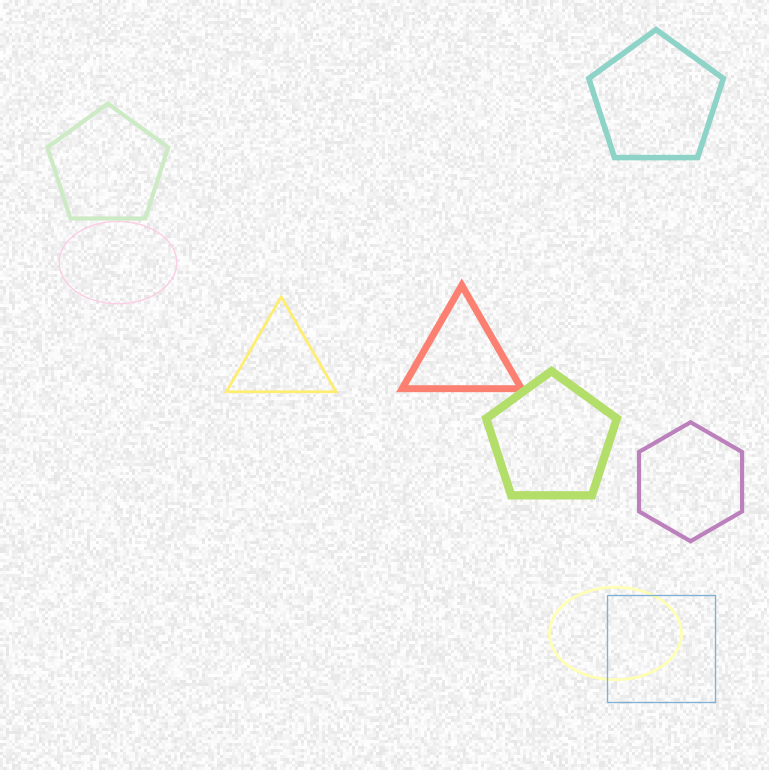[{"shape": "pentagon", "thickness": 2, "radius": 0.46, "center": [0.852, 0.87]}, {"shape": "oval", "thickness": 1, "radius": 0.43, "center": [0.799, 0.177]}, {"shape": "triangle", "thickness": 2.5, "radius": 0.45, "center": [0.6, 0.54]}, {"shape": "square", "thickness": 0.5, "radius": 0.35, "center": [0.858, 0.158]}, {"shape": "pentagon", "thickness": 3, "radius": 0.45, "center": [0.716, 0.429]}, {"shape": "oval", "thickness": 0.5, "radius": 0.38, "center": [0.153, 0.659]}, {"shape": "hexagon", "thickness": 1.5, "radius": 0.39, "center": [0.897, 0.374]}, {"shape": "pentagon", "thickness": 1.5, "radius": 0.41, "center": [0.14, 0.783]}, {"shape": "triangle", "thickness": 1, "radius": 0.41, "center": [0.365, 0.532]}]